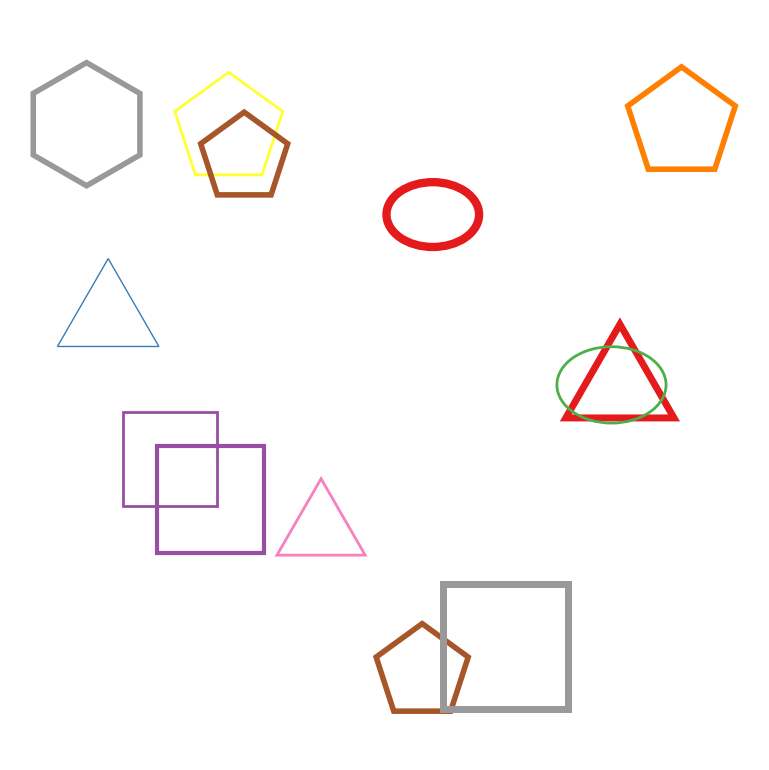[{"shape": "oval", "thickness": 3, "radius": 0.3, "center": [0.562, 0.721]}, {"shape": "triangle", "thickness": 2.5, "radius": 0.41, "center": [0.805, 0.498]}, {"shape": "triangle", "thickness": 0.5, "radius": 0.38, "center": [0.14, 0.588]}, {"shape": "oval", "thickness": 1, "radius": 0.35, "center": [0.794, 0.5]}, {"shape": "square", "thickness": 1, "radius": 0.3, "center": [0.221, 0.404]}, {"shape": "square", "thickness": 1.5, "radius": 0.35, "center": [0.273, 0.352]}, {"shape": "pentagon", "thickness": 2, "radius": 0.37, "center": [0.885, 0.84]}, {"shape": "pentagon", "thickness": 1, "radius": 0.37, "center": [0.297, 0.833]}, {"shape": "pentagon", "thickness": 2, "radius": 0.3, "center": [0.317, 0.795]}, {"shape": "pentagon", "thickness": 2, "radius": 0.31, "center": [0.548, 0.127]}, {"shape": "triangle", "thickness": 1, "radius": 0.33, "center": [0.417, 0.312]}, {"shape": "hexagon", "thickness": 2, "radius": 0.4, "center": [0.112, 0.839]}, {"shape": "square", "thickness": 2.5, "radius": 0.41, "center": [0.656, 0.16]}]